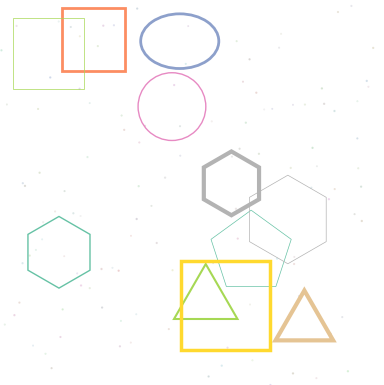[{"shape": "pentagon", "thickness": 0.5, "radius": 0.55, "center": [0.652, 0.345]}, {"shape": "hexagon", "thickness": 1, "radius": 0.47, "center": [0.153, 0.345]}, {"shape": "square", "thickness": 2, "radius": 0.41, "center": [0.244, 0.898]}, {"shape": "oval", "thickness": 2, "radius": 0.51, "center": [0.467, 0.893]}, {"shape": "circle", "thickness": 1, "radius": 0.44, "center": [0.447, 0.723]}, {"shape": "triangle", "thickness": 1.5, "radius": 0.48, "center": [0.534, 0.219]}, {"shape": "square", "thickness": 0.5, "radius": 0.46, "center": [0.127, 0.862]}, {"shape": "square", "thickness": 2.5, "radius": 0.58, "center": [0.587, 0.206]}, {"shape": "triangle", "thickness": 3, "radius": 0.43, "center": [0.791, 0.159]}, {"shape": "hexagon", "thickness": 3, "radius": 0.41, "center": [0.601, 0.524]}, {"shape": "hexagon", "thickness": 0.5, "radius": 0.58, "center": [0.748, 0.43]}]